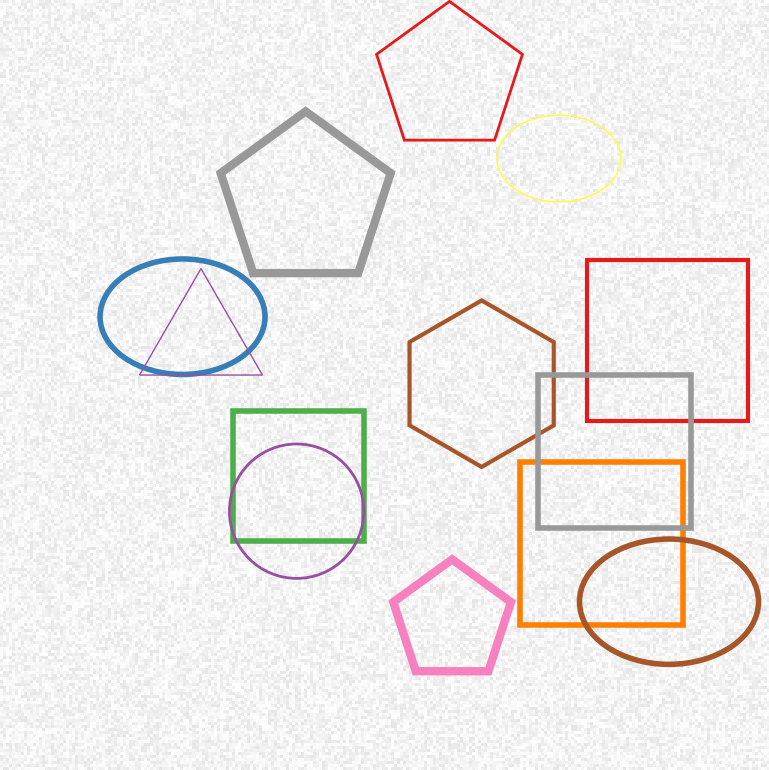[{"shape": "square", "thickness": 1.5, "radius": 0.52, "center": [0.867, 0.558]}, {"shape": "pentagon", "thickness": 1, "radius": 0.5, "center": [0.584, 0.899]}, {"shape": "oval", "thickness": 2, "radius": 0.54, "center": [0.237, 0.589]}, {"shape": "square", "thickness": 2, "radius": 0.42, "center": [0.388, 0.382]}, {"shape": "triangle", "thickness": 0.5, "radius": 0.46, "center": [0.261, 0.559]}, {"shape": "circle", "thickness": 1, "radius": 0.44, "center": [0.385, 0.336]}, {"shape": "square", "thickness": 2, "radius": 0.53, "center": [0.781, 0.294]}, {"shape": "oval", "thickness": 0.5, "radius": 0.4, "center": [0.726, 0.794]}, {"shape": "hexagon", "thickness": 1.5, "radius": 0.54, "center": [0.626, 0.502]}, {"shape": "oval", "thickness": 2, "radius": 0.58, "center": [0.869, 0.219]}, {"shape": "pentagon", "thickness": 3, "radius": 0.4, "center": [0.587, 0.193]}, {"shape": "pentagon", "thickness": 3, "radius": 0.58, "center": [0.397, 0.739]}, {"shape": "square", "thickness": 2, "radius": 0.5, "center": [0.798, 0.413]}]